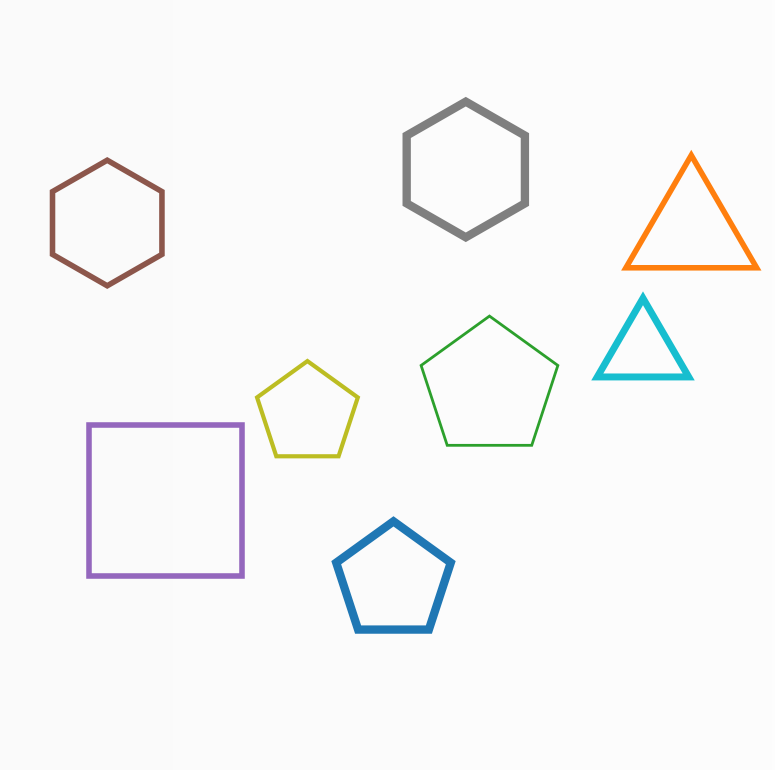[{"shape": "pentagon", "thickness": 3, "radius": 0.39, "center": [0.508, 0.245]}, {"shape": "triangle", "thickness": 2, "radius": 0.49, "center": [0.892, 0.701]}, {"shape": "pentagon", "thickness": 1, "radius": 0.46, "center": [0.632, 0.497]}, {"shape": "square", "thickness": 2, "radius": 0.49, "center": [0.214, 0.35]}, {"shape": "hexagon", "thickness": 2, "radius": 0.41, "center": [0.138, 0.71]}, {"shape": "hexagon", "thickness": 3, "radius": 0.44, "center": [0.601, 0.78]}, {"shape": "pentagon", "thickness": 1.5, "radius": 0.34, "center": [0.397, 0.463]}, {"shape": "triangle", "thickness": 2.5, "radius": 0.34, "center": [0.83, 0.545]}]